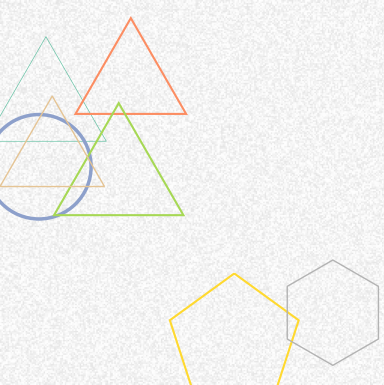[{"shape": "triangle", "thickness": 0.5, "radius": 0.91, "center": [0.119, 0.724]}, {"shape": "triangle", "thickness": 1.5, "radius": 0.83, "center": [0.34, 0.787]}, {"shape": "circle", "thickness": 2.5, "radius": 0.68, "center": [0.101, 0.567]}, {"shape": "triangle", "thickness": 1.5, "radius": 0.97, "center": [0.308, 0.538]}, {"shape": "pentagon", "thickness": 1.5, "radius": 0.88, "center": [0.609, 0.114]}, {"shape": "triangle", "thickness": 1, "radius": 0.78, "center": [0.136, 0.594]}, {"shape": "hexagon", "thickness": 1, "radius": 0.68, "center": [0.865, 0.188]}]